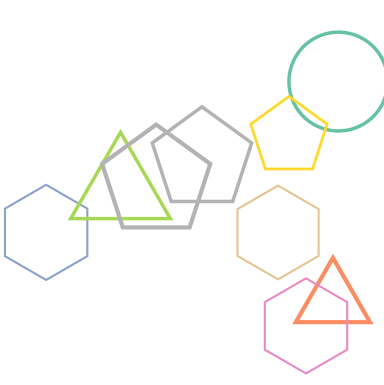[{"shape": "circle", "thickness": 2.5, "radius": 0.64, "center": [0.879, 0.788]}, {"shape": "triangle", "thickness": 3, "radius": 0.56, "center": [0.865, 0.219]}, {"shape": "hexagon", "thickness": 1.5, "radius": 0.62, "center": [0.12, 0.396]}, {"shape": "hexagon", "thickness": 1.5, "radius": 0.62, "center": [0.795, 0.154]}, {"shape": "triangle", "thickness": 2.5, "radius": 0.75, "center": [0.313, 0.507]}, {"shape": "pentagon", "thickness": 2, "radius": 0.52, "center": [0.751, 0.645]}, {"shape": "hexagon", "thickness": 1.5, "radius": 0.61, "center": [0.722, 0.396]}, {"shape": "pentagon", "thickness": 3, "radius": 0.74, "center": [0.406, 0.529]}, {"shape": "pentagon", "thickness": 2.5, "radius": 0.68, "center": [0.525, 0.587]}]